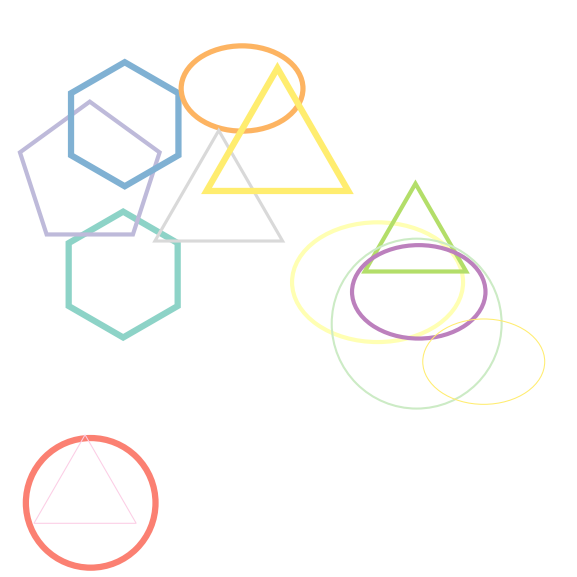[{"shape": "hexagon", "thickness": 3, "radius": 0.54, "center": [0.213, 0.524]}, {"shape": "oval", "thickness": 2, "radius": 0.74, "center": [0.654, 0.51]}, {"shape": "pentagon", "thickness": 2, "radius": 0.64, "center": [0.155, 0.696]}, {"shape": "circle", "thickness": 3, "radius": 0.56, "center": [0.157, 0.128]}, {"shape": "hexagon", "thickness": 3, "radius": 0.54, "center": [0.216, 0.784]}, {"shape": "oval", "thickness": 2.5, "radius": 0.53, "center": [0.419, 0.846]}, {"shape": "triangle", "thickness": 2, "radius": 0.51, "center": [0.719, 0.58]}, {"shape": "triangle", "thickness": 0.5, "radius": 0.51, "center": [0.147, 0.144]}, {"shape": "triangle", "thickness": 1.5, "radius": 0.64, "center": [0.379, 0.646]}, {"shape": "oval", "thickness": 2, "radius": 0.58, "center": [0.725, 0.494]}, {"shape": "circle", "thickness": 1, "radius": 0.74, "center": [0.721, 0.439]}, {"shape": "triangle", "thickness": 3, "radius": 0.71, "center": [0.48, 0.739]}, {"shape": "oval", "thickness": 0.5, "radius": 0.53, "center": [0.838, 0.373]}]